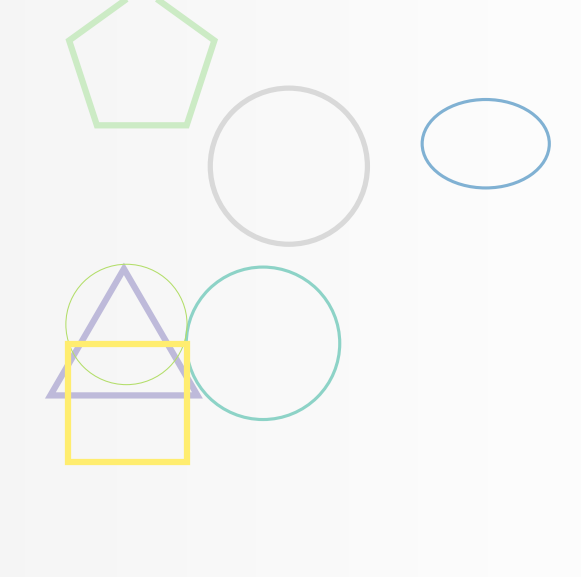[{"shape": "circle", "thickness": 1.5, "radius": 0.66, "center": [0.453, 0.405]}, {"shape": "triangle", "thickness": 3, "radius": 0.73, "center": [0.213, 0.387]}, {"shape": "oval", "thickness": 1.5, "radius": 0.55, "center": [0.836, 0.75]}, {"shape": "circle", "thickness": 0.5, "radius": 0.52, "center": [0.218, 0.437]}, {"shape": "circle", "thickness": 2.5, "radius": 0.68, "center": [0.497, 0.711]}, {"shape": "pentagon", "thickness": 3, "radius": 0.66, "center": [0.244, 0.888]}, {"shape": "square", "thickness": 3, "radius": 0.51, "center": [0.22, 0.301]}]